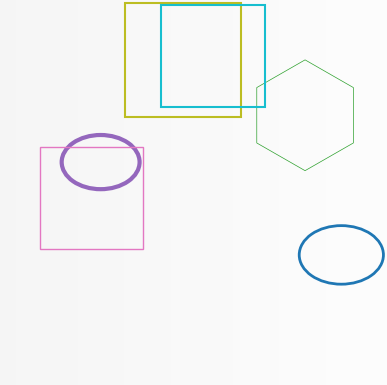[{"shape": "oval", "thickness": 2, "radius": 0.54, "center": [0.881, 0.338]}, {"shape": "hexagon", "thickness": 0.5, "radius": 0.72, "center": [0.787, 0.701]}, {"shape": "oval", "thickness": 3, "radius": 0.5, "center": [0.26, 0.579]}, {"shape": "square", "thickness": 1, "radius": 0.67, "center": [0.235, 0.486]}, {"shape": "square", "thickness": 1.5, "radius": 0.74, "center": [0.472, 0.844]}, {"shape": "square", "thickness": 1.5, "radius": 0.67, "center": [0.55, 0.855]}]